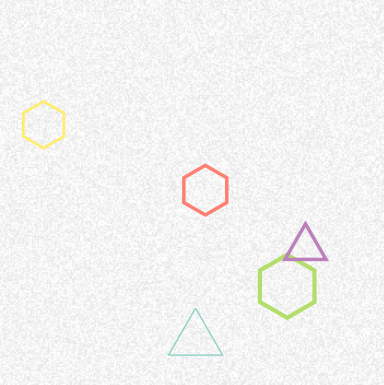[{"shape": "triangle", "thickness": 1, "radius": 0.41, "center": [0.508, 0.118]}, {"shape": "hexagon", "thickness": 2.5, "radius": 0.32, "center": [0.533, 0.506]}, {"shape": "hexagon", "thickness": 3, "radius": 0.41, "center": [0.746, 0.257]}, {"shape": "triangle", "thickness": 2.5, "radius": 0.31, "center": [0.793, 0.357]}, {"shape": "hexagon", "thickness": 2, "radius": 0.3, "center": [0.113, 0.676]}]